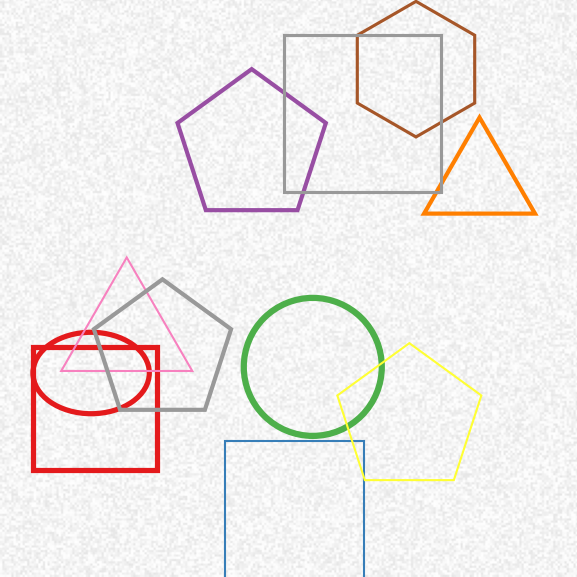[{"shape": "oval", "thickness": 2.5, "radius": 0.5, "center": [0.158, 0.353]}, {"shape": "square", "thickness": 2.5, "radius": 0.53, "center": [0.165, 0.292]}, {"shape": "square", "thickness": 1, "radius": 0.6, "center": [0.51, 0.114]}, {"shape": "circle", "thickness": 3, "radius": 0.6, "center": [0.542, 0.364]}, {"shape": "pentagon", "thickness": 2, "radius": 0.68, "center": [0.436, 0.744]}, {"shape": "triangle", "thickness": 2, "radius": 0.55, "center": [0.83, 0.685]}, {"shape": "pentagon", "thickness": 1, "radius": 0.66, "center": [0.709, 0.274]}, {"shape": "hexagon", "thickness": 1.5, "radius": 0.59, "center": [0.72, 0.879]}, {"shape": "triangle", "thickness": 1, "radius": 0.66, "center": [0.219, 0.422]}, {"shape": "pentagon", "thickness": 2, "radius": 0.62, "center": [0.281, 0.391]}, {"shape": "square", "thickness": 1.5, "radius": 0.68, "center": [0.628, 0.802]}]